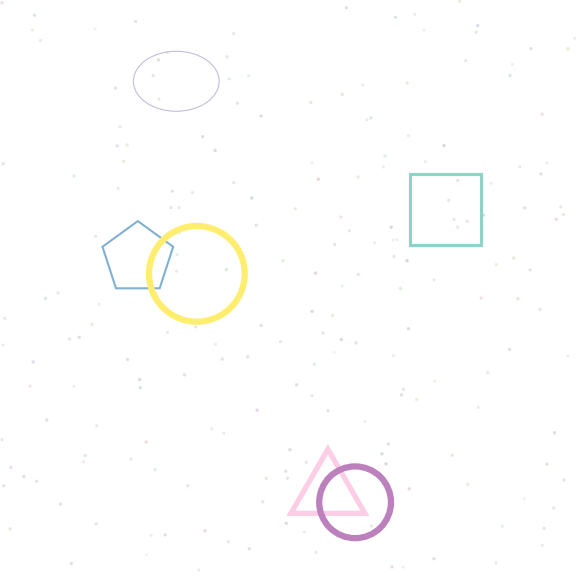[{"shape": "square", "thickness": 1.5, "radius": 0.3, "center": [0.771, 0.637]}, {"shape": "oval", "thickness": 0.5, "radius": 0.37, "center": [0.305, 0.858]}, {"shape": "pentagon", "thickness": 1, "radius": 0.32, "center": [0.239, 0.552]}, {"shape": "triangle", "thickness": 2.5, "radius": 0.37, "center": [0.568, 0.147]}, {"shape": "circle", "thickness": 3, "radius": 0.31, "center": [0.615, 0.129]}, {"shape": "circle", "thickness": 3, "radius": 0.41, "center": [0.341, 0.525]}]